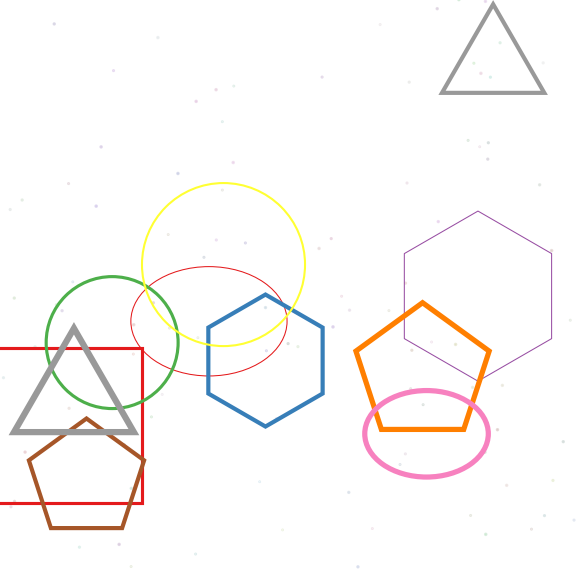[{"shape": "square", "thickness": 1.5, "radius": 0.67, "center": [0.112, 0.263]}, {"shape": "oval", "thickness": 0.5, "radius": 0.68, "center": [0.362, 0.443]}, {"shape": "hexagon", "thickness": 2, "radius": 0.57, "center": [0.46, 0.375]}, {"shape": "circle", "thickness": 1.5, "radius": 0.57, "center": [0.194, 0.406]}, {"shape": "hexagon", "thickness": 0.5, "radius": 0.74, "center": [0.828, 0.486]}, {"shape": "pentagon", "thickness": 2.5, "radius": 0.61, "center": [0.732, 0.354]}, {"shape": "circle", "thickness": 1, "radius": 0.71, "center": [0.387, 0.541]}, {"shape": "pentagon", "thickness": 2, "radius": 0.52, "center": [0.15, 0.17]}, {"shape": "oval", "thickness": 2.5, "radius": 0.53, "center": [0.739, 0.248]}, {"shape": "triangle", "thickness": 3, "radius": 0.6, "center": [0.128, 0.311]}, {"shape": "triangle", "thickness": 2, "radius": 0.51, "center": [0.854, 0.889]}]